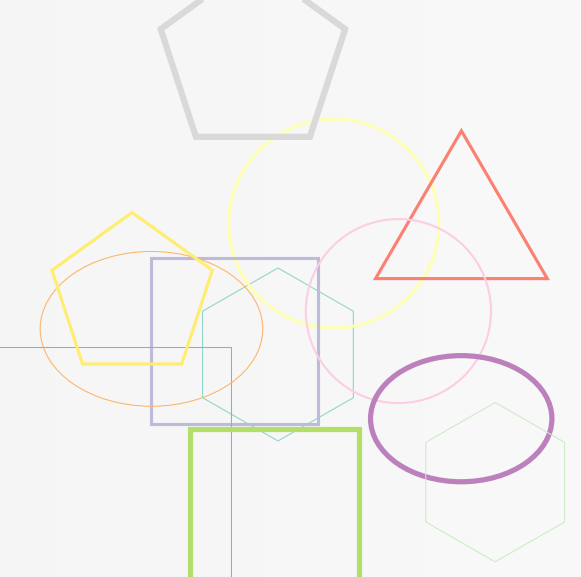[{"shape": "hexagon", "thickness": 0.5, "radius": 0.75, "center": [0.478, 0.385]}, {"shape": "circle", "thickness": 1.5, "radius": 0.9, "center": [0.574, 0.612]}, {"shape": "square", "thickness": 1.5, "radius": 0.72, "center": [0.403, 0.409]}, {"shape": "triangle", "thickness": 1.5, "radius": 0.85, "center": [0.794, 0.602]}, {"shape": "square", "thickness": 0.5, "radius": 1.0, "center": [0.197, 0.199]}, {"shape": "oval", "thickness": 0.5, "radius": 0.96, "center": [0.261, 0.43]}, {"shape": "square", "thickness": 2.5, "radius": 0.73, "center": [0.472, 0.11]}, {"shape": "circle", "thickness": 1, "radius": 0.8, "center": [0.685, 0.46]}, {"shape": "pentagon", "thickness": 3, "radius": 0.83, "center": [0.435, 0.897]}, {"shape": "oval", "thickness": 2.5, "radius": 0.78, "center": [0.793, 0.274]}, {"shape": "hexagon", "thickness": 0.5, "radius": 0.69, "center": [0.852, 0.164]}, {"shape": "pentagon", "thickness": 1.5, "radius": 0.73, "center": [0.227, 0.486]}]